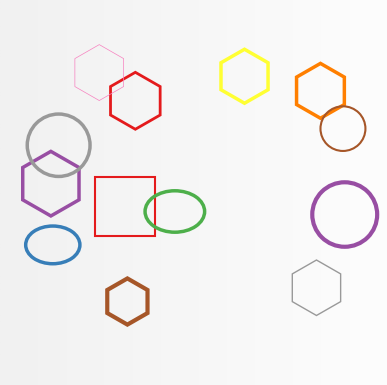[{"shape": "hexagon", "thickness": 2, "radius": 0.37, "center": [0.349, 0.738]}, {"shape": "square", "thickness": 1.5, "radius": 0.39, "center": [0.323, 0.463]}, {"shape": "oval", "thickness": 2.5, "radius": 0.35, "center": [0.136, 0.364]}, {"shape": "oval", "thickness": 2.5, "radius": 0.38, "center": [0.451, 0.451]}, {"shape": "circle", "thickness": 3, "radius": 0.42, "center": [0.89, 0.443]}, {"shape": "hexagon", "thickness": 2.5, "radius": 0.42, "center": [0.131, 0.523]}, {"shape": "hexagon", "thickness": 2.5, "radius": 0.36, "center": [0.827, 0.764]}, {"shape": "hexagon", "thickness": 2.5, "radius": 0.35, "center": [0.631, 0.802]}, {"shape": "circle", "thickness": 1.5, "radius": 0.29, "center": [0.885, 0.666]}, {"shape": "hexagon", "thickness": 3, "radius": 0.3, "center": [0.329, 0.217]}, {"shape": "hexagon", "thickness": 0.5, "radius": 0.36, "center": [0.256, 0.811]}, {"shape": "hexagon", "thickness": 1, "radius": 0.36, "center": [0.817, 0.253]}, {"shape": "circle", "thickness": 2.5, "radius": 0.41, "center": [0.151, 0.623]}]